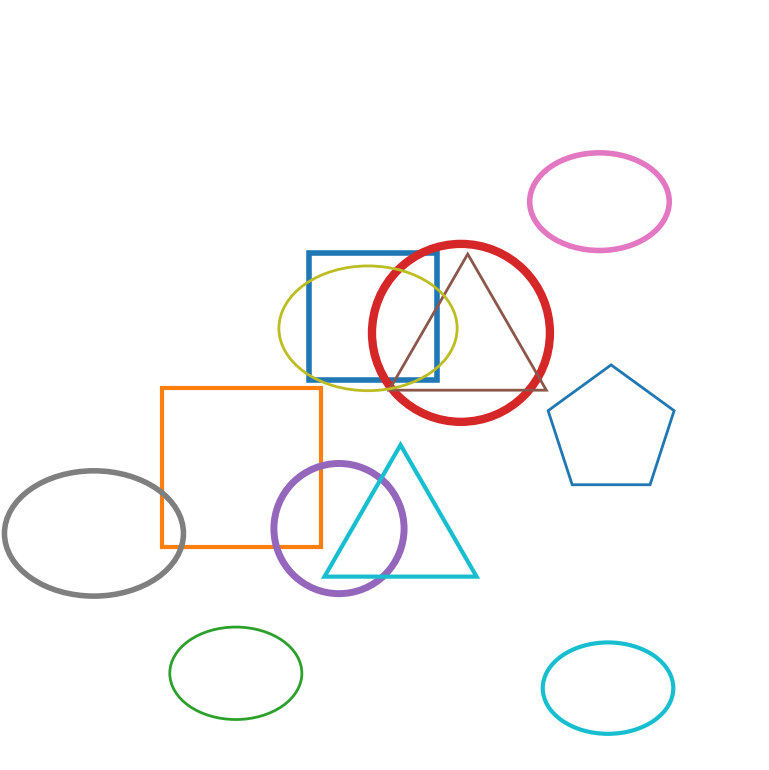[{"shape": "pentagon", "thickness": 1, "radius": 0.43, "center": [0.794, 0.44]}, {"shape": "square", "thickness": 2, "radius": 0.41, "center": [0.485, 0.589]}, {"shape": "square", "thickness": 1.5, "radius": 0.52, "center": [0.313, 0.393]}, {"shape": "oval", "thickness": 1, "radius": 0.43, "center": [0.306, 0.126]}, {"shape": "circle", "thickness": 3, "radius": 0.58, "center": [0.599, 0.568]}, {"shape": "circle", "thickness": 2.5, "radius": 0.42, "center": [0.44, 0.314]}, {"shape": "triangle", "thickness": 1, "radius": 0.59, "center": [0.607, 0.552]}, {"shape": "oval", "thickness": 2, "radius": 0.45, "center": [0.779, 0.738]}, {"shape": "oval", "thickness": 2, "radius": 0.58, "center": [0.122, 0.307]}, {"shape": "oval", "thickness": 1, "radius": 0.58, "center": [0.478, 0.574]}, {"shape": "triangle", "thickness": 1.5, "radius": 0.57, "center": [0.52, 0.308]}, {"shape": "oval", "thickness": 1.5, "radius": 0.42, "center": [0.79, 0.106]}]